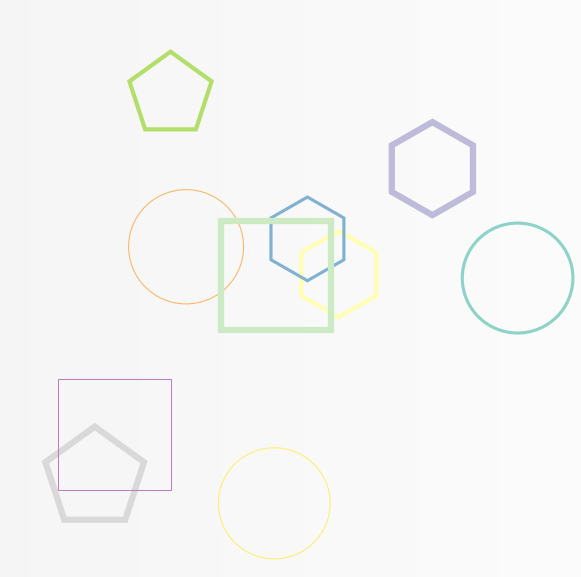[{"shape": "circle", "thickness": 1.5, "radius": 0.48, "center": [0.89, 0.518]}, {"shape": "hexagon", "thickness": 2, "radius": 0.37, "center": [0.583, 0.524]}, {"shape": "hexagon", "thickness": 3, "radius": 0.4, "center": [0.744, 0.707]}, {"shape": "hexagon", "thickness": 1.5, "radius": 0.36, "center": [0.529, 0.586]}, {"shape": "circle", "thickness": 0.5, "radius": 0.49, "center": [0.32, 0.572]}, {"shape": "pentagon", "thickness": 2, "radius": 0.37, "center": [0.293, 0.835]}, {"shape": "pentagon", "thickness": 3, "radius": 0.45, "center": [0.163, 0.171]}, {"shape": "square", "thickness": 0.5, "radius": 0.48, "center": [0.197, 0.247]}, {"shape": "square", "thickness": 3, "radius": 0.47, "center": [0.475, 0.522]}, {"shape": "circle", "thickness": 0.5, "radius": 0.48, "center": [0.472, 0.128]}]